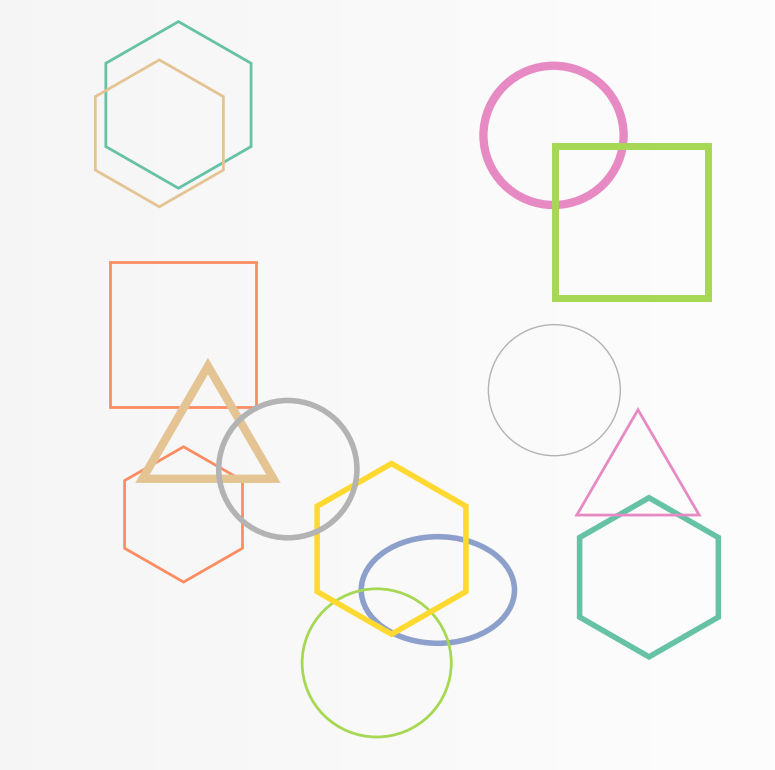[{"shape": "hexagon", "thickness": 2, "radius": 0.52, "center": [0.837, 0.25]}, {"shape": "hexagon", "thickness": 1, "radius": 0.54, "center": [0.23, 0.864]}, {"shape": "square", "thickness": 1, "radius": 0.47, "center": [0.237, 0.566]}, {"shape": "hexagon", "thickness": 1, "radius": 0.44, "center": [0.237, 0.332]}, {"shape": "oval", "thickness": 2, "radius": 0.49, "center": [0.565, 0.234]}, {"shape": "triangle", "thickness": 1, "radius": 0.46, "center": [0.823, 0.377]}, {"shape": "circle", "thickness": 3, "radius": 0.45, "center": [0.714, 0.824]}, {"shape": "square", "thickness": 2.5, "radius": 0.49, "center": [0.815, 0.712]}, {"shape": "circle", "thickness": 1, "radius": 0.48, "center": [0.486, 0.139]}, {"shape": "hexagon", "thickness": 2, "radius": 0.55, "center": [0.505, 0.287]}, {"shape": "hexagon", "thickness": 1, "radius": 0.48, "center": [0.206, 0.827]}, {"shape": "triangle", "thickness": 3, "radius": 0.49, "center": [0.268, 0.427]}, {"shape": "circle", "thickness": 0.5, "radius": 0.43, "center": [0.715, 0.493]}, {"shape": "circle", "thickness": 2, "radius": 0.45, "center": [0.371, 0.391]}]